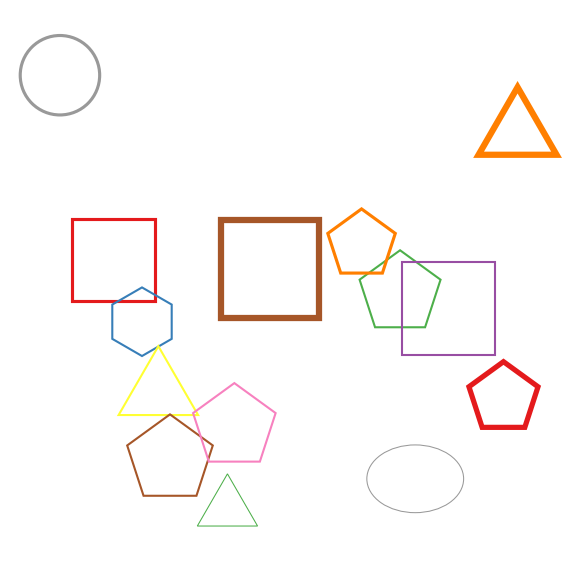[{"shape": "pentagon", "thickness": 2.5, "radius": 0.31, "center": [0.872, 0.31]}, {"shape": "square", "thickness": 1.5, "radius": 0.36, "center": [0.197, 0.549]}, {"shape": "hexagon", "thickness": 1, "radius": 0.3, "center": [0.246, 0.442]}, {"shape": "triangle", "thickness": 0.5, "radius": 0.3, "center": [0.394, 0.118]}, {"shape": "pentagon", "thickness": 1, "radius": 0.37, "center": [0.693, 0.492]}, {"shape": "square", "thickness": 1, "radius": 0.4, "center": [0.777, 0.465]}, {"shape": "pentagon", "thickness": 1.5, "radius": 0.31, "center": [0.626, 0.576]}, {"shape": "triangle", "thickness": 3, "radius": 0.39, "center": [0.896, 0.77]}, {"shape": "triangle", "thickness": 1, "radius": 0.4, "center": [0.274, 0.32]}, {"shape": "square", "thickness": 3, "radius": 0.42, "center": [0.467, 0.533]}, {"shape": "pentagon", "thickness": 1, "radius": 0.39, "center": [0.294, 0.204]}, {"shape": "pentagon", "thickness": 1, "radius": 0.38, "center": [0.406, 0.261]}, {"shape": "oval", "thickness": 0.5, "radius": 0.42, "center": [0.719, 0.17]}, {"shape": "circle", "thickness": 1.5, "radius": 0.34, "center": [0.104, 0.869]}]